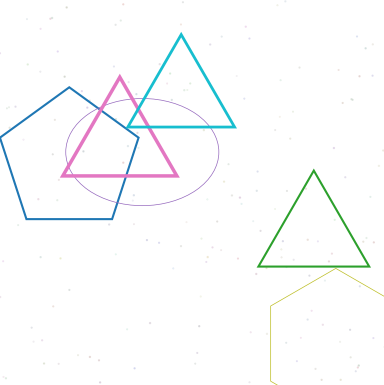[{"shape": "pentagon", "thickness": 1.5, "radius": 0.95, "center": [0.18, 0.584]}, {"shape": "triangle", "thickness": 1.5, "radius": 0.83, "center": [0.815, 0.391]}, {"shape": "oval", "thickness": 0.5, "radius": 0.99, "center": [0.37, 0.605]}, {"shape": "triangle", "thickness": 2.5, "radius": 0.85, "center": [0.311, 0.629]}, {"shape": "hexagon", "thickness": 0.5, "radius": 0.98, "center": [0.872, 0.108]}, {"shape": "triangle", "thickness": 2, "radius": 0.8, "center": [0.471, 0.75]}]